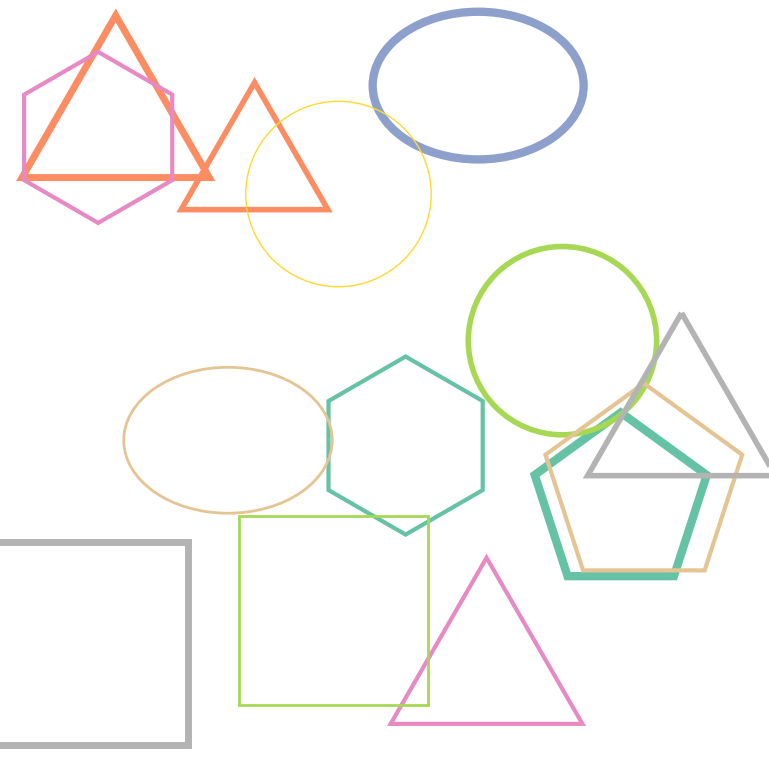[{"shape": "hexagon", "thickness": 1.5, "radius": 0.58, "center": [0.527, 0.421]}, {"shape": "pentagon", "thickness": 3, "radius": 0.59, "center": [0.806, 0.347]}, {"shape": "triangle", "thickness": 2.5, "radius": 0.7, "center": [0.15, 0.84]}, {"shape": "triangle", "thickness": 2, "radius": 0.55, "center": [0.331, 0.783]}, {"shape": "oval", "thickness": 3, "radius": 0.68, "center": [0.621, 0.889]}, {"shape": "triangle", "thickness": 1.5, "radius": 0.72, "center": [0.632, 0.132]}, {"shape": "hexagon", "thickness": 1.5, "radius": 0.56, "center": [0.128, 0.822]}, {"shape": "circle", "thickness": 2, "radius": 0.61, "center": [0.73, 0.558]}, {"shape": "square", "thickness": 1, "radius": 0.61, "center": [0.433, 0.208]}, {"shape": "circle", "thickness": 0.5, "radius": 0.6, "center": [0.44, 0.748]}, {"shape": "pentagon", "thickness": 1.5, "radius": 0.67, "center": [0.836, 0.368]}, {"shape": "oval", "thickness": 1, "radius": 0.68, "center": [0.296, 0.428]}, {"shape": "triangle", "thickness": 2, "radius": 0.7, "center": [0.885, 0.453]}, {"shape": "square", "thickness": 2.5, "radius": 0.66, "center": [0.112, 0.164]}]